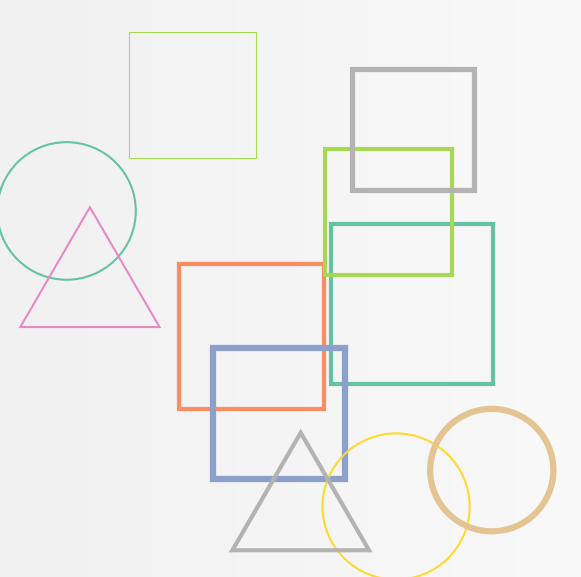[{"shape": "square", "thickness": 2, "radius": 0.69, "center": [0.708, 0.473]}, {"shape": "circle", "thickness": 1, "radius": 0.6, "center": [0.114, 0.634]}, {"shape": "square", "thickness": 2, "radius": 0.63, "center": [0.433, 0.416]}, {"shape": "square", "thickness": 3, "radius": 0.57, "center": [0.48, 0.284]}, {"shape": "triangle", "thickness": 1, "radius": 0.69, "center": [0.155, 0.502]}, {"shape": "square", "thickness": 2, "radius": 0.55, "center": [0.668, 0.632]}, {"shape": "square", "thickness": 0.5, "radius": 0.55, "center": [0.33, 0.835]}, {"shape": "circle", "thickness": 1, "radius": 0.63, "center": [0.681, 0.122]}, {"shape": "circle", "thickness": 3, "radius": 0.53, "center": [0.846, 0.185]}, {"shape": "triangle", "thickness": 2, "radius": 0.68, "center": [0.517, 0.114]}, {"shape": "square", "thickness": 2.5, "radius": 0.52, "center": [0.71, 0.775]}]